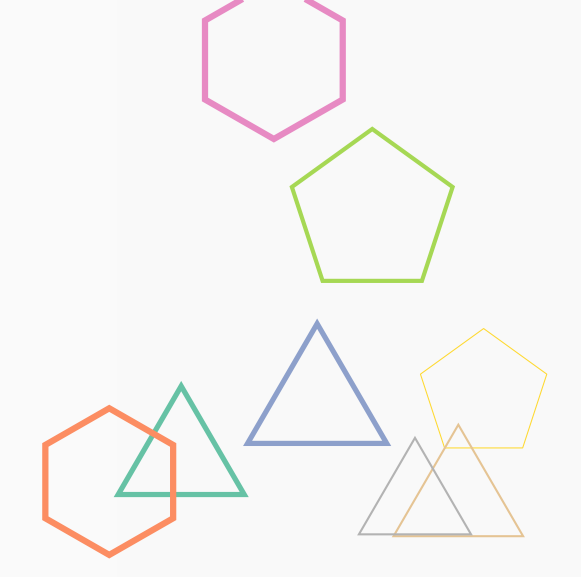[{"shape": "triangle", "thickness": 2.5, "radius": 0.63, "center": [0.312, 0.205]}, {"shape": "hexagon", "thickness": 3, "radius": 0.63, "center": [0.188, 0.165]}, {"shape": "triangle", "thickness": 2.5, "radius": 0.69, "center": [0.546, 0.3]}, {"shape": "hexagon", "thickness": 3, "radius": 0.68, "center": [0.471, 0.895]}, {"shape": "pentagon", "thickness": 2, "radius": 0.73, "center": [0.64, 0.63]}, {"shape": "pentagon", "thickness": 0.5, "radius": 0.57, "center": [0.832, 0.316]}, {"shape": "triangle", "thickness": 1, "radius": 0.64, "center": [0.789, 0.135]}, {"shape": "triangle", "thickness": 1, "radius": 0.56, "center": [0.714, 0.13]}]